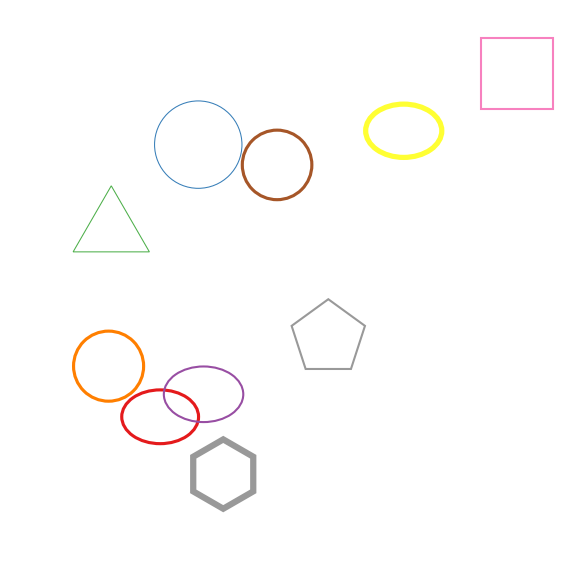[{"shape": "oval", "thickness": 1.5, "radius": 0.33, "center": [0.277, 0.277]}, {"shape": "circle", "thickness": 0.5, "radius": 0.38, "center": [0.343, 0.749]}, {"shape": "triangle", "thickness": 0.5, "radius": 0.38, "center": [0.193, 0.601]}, {"shape": "oval", "thickness": 1, "radius": 0.34, "center": [0.352, 0.316]}, {"shape": "circle", "thickness": 1.5, "radius": 0.3, "center": [0.188, 0.365]}, {"shape": "oval", "thickness": 2.5, "radius": 0.33, "center": [0.699, 0.773]}, {"shape": "circle", "thickness": 1.5, "radius": 0.3, "center": [0.48, 0.714]}, {"shape": "square", "thickness": 1, "radius": 0.31, "center": [0.895, 0.872]}, {"shape": "pentagon", "thickness": 1, "radius": 0.33, "center": [0.568, 0.414]}, {"shape": "hexagon", "thickness": 3, "radius": 0.3, "center": [0.387, 0.178]}]